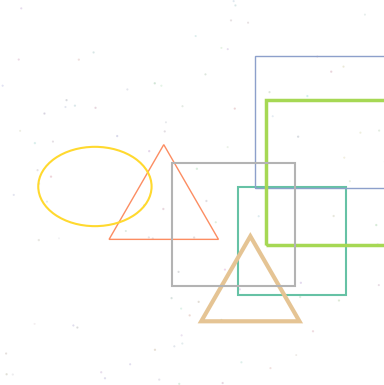[{"shape": "square", "thickness": 1.5, "radius": 0.7, "center": [0.758, 0.373]}, {"shape": "triangle", "thickness": 1, "radius": 0.82, "center": [0.425, 0.46]}, {"shape": "square", "thickness": 1, "radius": 0.86, "center": [0.833, 0.683]}, {"shape": "square", "thickness": 2.5, "radius": 0.94, "center": [0.879, 0.553]}, {"shape": "oval", "thickness": 1.5, "radius": 0.74, "center": [0.247, 0.516]}, {"shape": "triangle", "thickness": 3, "radius": 0.74, "center": [0.65, 0.239]}, {"shape": "square", "thickness": 1.5, "radius": 0.8, "center": [0.607, 0.417]}]